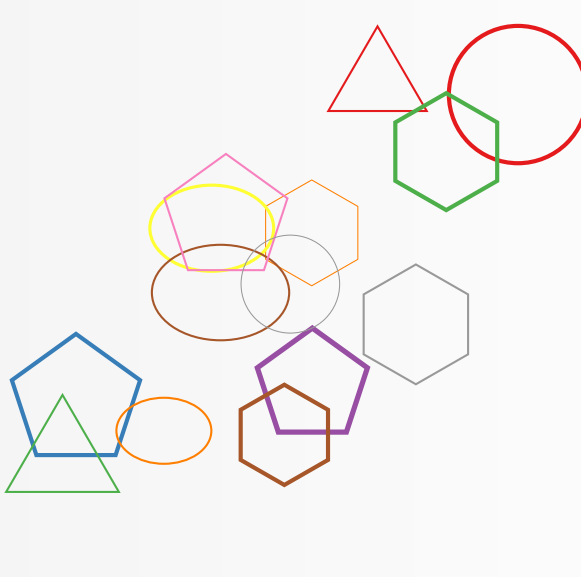[{"shape": "circle", "thickness": 2, "radius": 0.59, "center": [0.891, 0.835]}, {"shape": "triangle", "thickness": 1, "radius": 0.49, "center": [0.649, 0.856]}, {"shape": "pentagon", "thickness": 2, "radius": 0.58, "center": [0.131, 0.305]}, {"shape": "hexagon", "thickness": 2, "radius": 0.51, "center": [0.768, 0.737]}, {"shape": "triangle", "thickness": 1, "radius": 0.56, "center": [0.108, 0.203]}, {"shape": "pentagon", "thickness": 2.5, "radius": 0.5, "center": [0.537, 0.331]}, {"shape": "oval", "thickness": 1, "radius": 0.41, "center": [0.282, 0.253]}, {"shape": "hexagon", "thickness": 0.5, "radius": 0.46, "center": [0.536, 0.596]}, {"shape": "oval", "thickness": 1.5, "radius": 0.53, "center": [0.364, 0.604]}, {"shape": "hexagon", "thickness": 2, "radius": 0.43, "center": [0.489, 0.246]}, {"shape": "oval", "thickness": 1, "radius": 0.59, "center": [0.379, 0.493]}, {"shape": "pentagon", "thickness": 1, "radius": 0.56, "center": [0.389, 0.621]}, {"shape": "circle", "thickness": 0.5, "radius": 0.42, "center": [0.5, 0.507]}, {"shape": "hexagon", "thickness": 1, "radius": 0.52, "center": [0.715, 0.437]}]